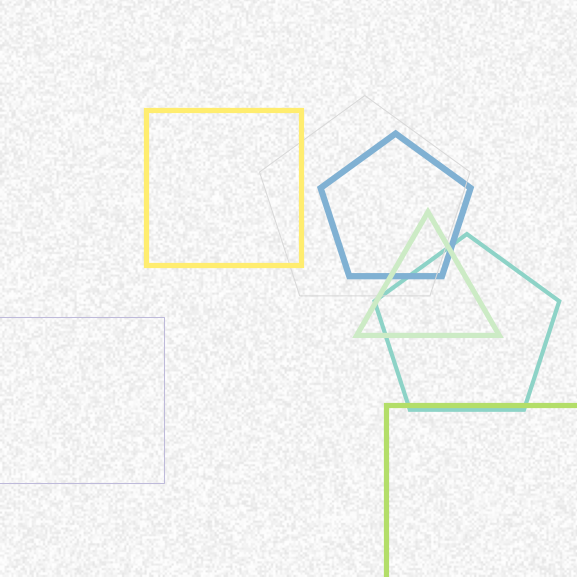[{"shape": "pentagon", "thickness": 2, "radius": 0.84, "center": [0.808, 0.426]}, {"shape": "square", "thickness": 0.5, "radius": 0.72, "center": [0.14, 0.306]}, {"shape": "pentagon", "thickness": 3, "radius": 0.68, "center": [0.685, 0.631]}, {"shape": "square", "thickness": 2.5, "radius": 0.85, "center": [0.838, 0.129]}, {"shape": "pentagon", "thickness": 0.5, "radius": 0.96, "center": [0.632, 0.642]}, {"shape": "triangle", "thickness": 2.5, "radius": 0.71, "center": [0.741, 0.49]}, {"shape": "square", "thickness": 2.5, "radius": 0.67, "center": [0.388, 0.674]}]